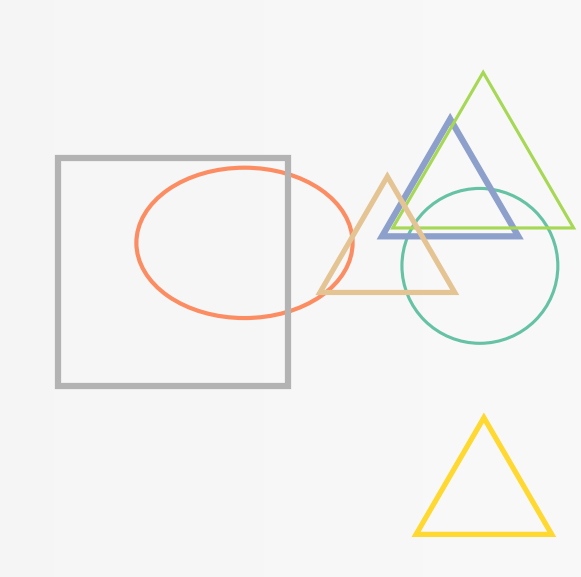[{"shape": "circle", "thickness": 1.5, "radius": 0.67, "center": [0.826, 0.539]}, {"shape": "oval", "thickness": 2, "radius": 0.93, "center": [0.421, 0.579]}, {"shape": "triangle", "thickness": 3, "radius": 0.68, "center": [0.775, 0.658]}, {"shape": "triangle", "thickness": 1.5, "radius": 0.9, "center": [0.831, 0.694]}, {"shape": "triangle", "thickness": 2.5, "radius": 0.67, "center": [0.833, 0.141]}, {"shape": "triangle", "thickness": 2.5, "radius": 0.67, "center": [0.666, 0.56]}, {"shape": "square", "thickness": 3, "radius": 0.99, "center": [0.297, 0.528]}]